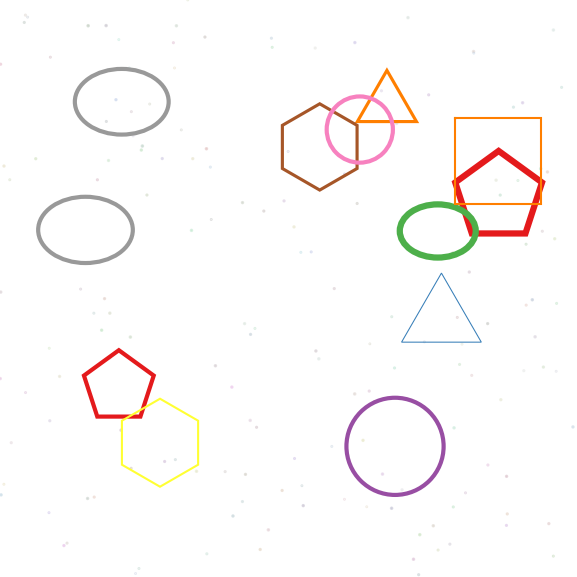[{"shape": "pentagon", "thickness": 3, "radius": 0.39, "center": [0.863, 0.659]}, {"shape": "pentagon", "thickness": 2, "radius": 0.32, "center": [0.206, 0.329]}, {"shape": "triangle", "thickness": 0.5, "radius": 0.4, "center": [0.764, 0.447]}, {"shape": "oval", "thickness": 3, "radius": 0.33, "center": [0.758, 0.599]}, {"shape": "circle", "thickness": 2, "radius": 0.42, "center": [0.684, 0.226]}, {"shape": "square", "thickness": 1, "radius": 0.37, "center": [0.862, 0.721]}, {"shape": "triangle", "thickness": 1.5, "radius": 0.3, "center": [0.67, 0.818]}, {"shape": "hexagon", "thickness": 1, "radius": 0.38, "center": [0.277, 0.233]}, {"shape": "hexagon", "thickness": 1.5, "radius": 0.37, "center": [0.554, 0.745]}, {"shape": "circle", "thickness": 2, "radius": 0.29, "center": [0.623, 0.775]}, {"shape": "oval", "thickness": 2, "radius": 0.41, "center": [0.148, 0.601]}, {"shape": "oval", "thickness": 2, "radius": 0.41, "center": [0.211, 0.823]}]